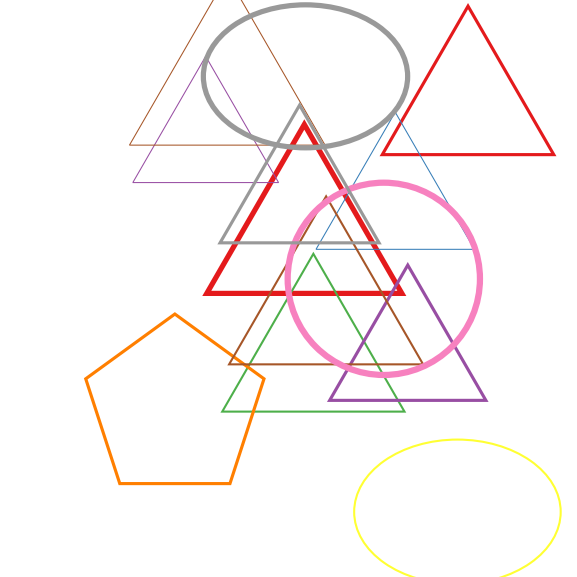[{"shape": "triangle", "thickness": 2.5, "radius": 0.98, "center": [0.527, 0.589]}, {"shape": "triangle", "thickness": 1.5, "radius": 0.86, "center": [0.81, 0.817]}, {"shape": "triangle", "thickness": 0.5, "radius": 0.79, "center": [0.684, 0.647]}, {"shape": "triangle", "thickness": 1, "radius": 0.91, "center": [0.543, 0.377]}, {"shape": "triangle", "thickness": 0.5, "radius": 0.73, "center": [0.356, 0.756]}, {"shape": "triangle", "thickness": 1.5, "radius": 0.78, "center": [0.706, 0.384]}, {"shape": "pentagon", "thickness": 1.5, "radius": 0.81, "center": [0.303, 0.293]}, {"shape": "oval", "thickness": 1, "radius": 0.89, "center": [0.792, 0.113]}, {"shape": "triangle", "thickness": 1, "radius": 0.97, "center": [0.565, 0.465]}, {"shape": "triangle", "thickness": 0.5, "radius": 0.98, "center": [0.394, 0.846]}, {"shape": "circle", "thickness": 3, "radius": 0.83, "center": [0.665, 0.516]}, {"shape": "oval", "thickness": 2.5, "radius": 0.88, "center": [0.529, 0.867]}, {"shape": "triangle", "thickness": 1.5, "radius": 0.79, "center": [0.519, 0.658]}]